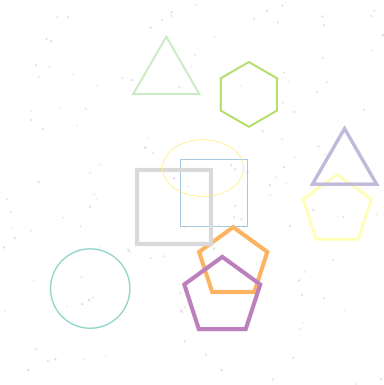[{"shape": "circle", "thickness": 1, "radius": 0.52, "center": [0.234, 0.25]}, {"shape": "pentagon", "thickness": 2, "radius": 0.46, "center": [0.876, 0.454]}, {"shape": "triangle", "thickness": 2.5, "radius": 0.48, "center": [0.895, 0.57]}, {"shape": "square", "thickness": 0.5, "radius": 0.44, "center": [0.555, 0.499]}, {"shape": "pentagon", "thickness": 3, "radius": 0.47, "center": [0.606, 0.317]}, {"shape": "hexagon", "thickness": 1.5, "radius": 0.42, "center": [0.646, 0.755]}, {"shape": "square", "thickness": 3, "radius": 0.48, "center": [0.452, 0.462]}, {"shape": "pentagon", "thickness": 3, "radius": 0.52, "center": [0.577, 0.229]}, {"shape": "triangle", "thickness": 1.5, "radius": 0.5, "center": [0.432, 0.805]}, {"shape": "oval", "thickness": 0.5, "radius": 0.53, "center": [0.528, 0.563]}]